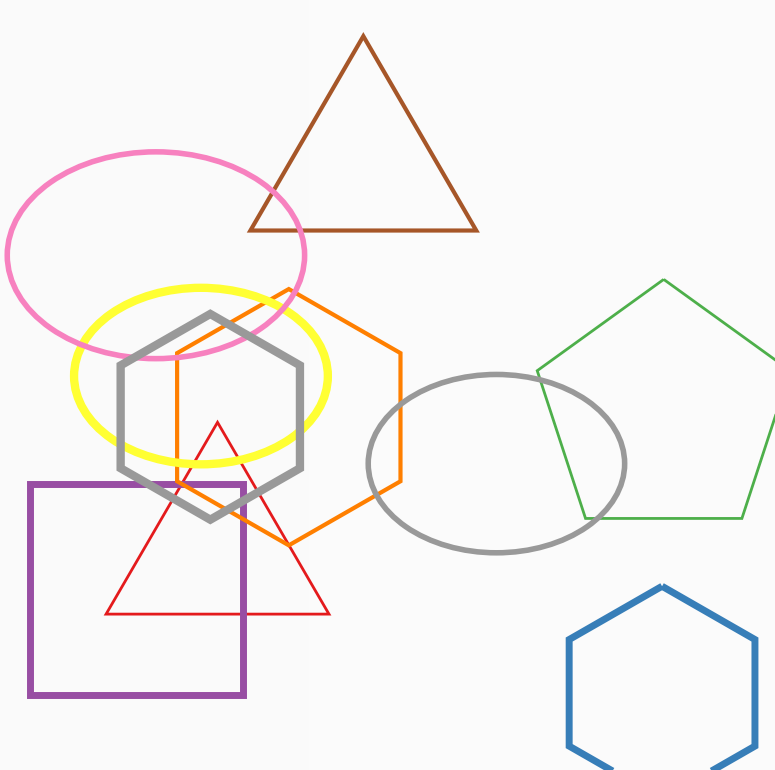[{"shape": "triangle", "thickness": 1, "radius": 0.83, "center": [0.281, 0.285]}, {"shape": "hexagon", "thickness": 2.5, "radius": 0.69, "center": [0.854, 0.1]}, {"shape": "pentagon", "thickness": 1, "radius": 0.86, "center": [0.856, 0.466]}, {"shape": "square", "thickness": 2.5, "radius": 0.69, "center": [0.176, 0.234]}, {"shape": "hexagon", "thickness": 1.5, "radius": 0.83, "center": [0.373, 0.458]}, {"shape": "oval", "thickness": 3, "radius": 0.82, "center": [0.259, 0.512]}, {"shape": "triangle", "thickness": 1.5, "radius": 0.84, "center": [0.469, 0.785]}, {"shape": "oval", "thickness": 2, "radius": 0.96, "center": [0.201, 0.669]}, {"shape": "hexagon", "thickness": 3, "radius": 0.67, "center": [0.271, 0.459]}, {"shape": "oval", "thickness": 2, "radius": 0.83, "center": [0.641, 0.398]}]